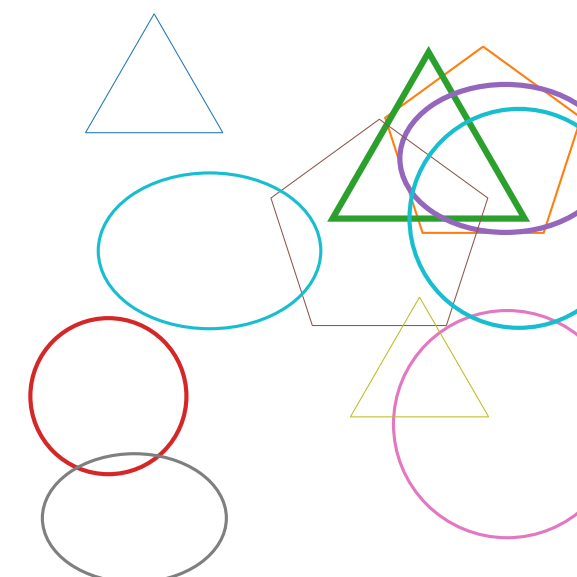[{"shape": "triangle", "thickness": 0.5, "radius": 0.69, "center": [0.267, 0.838]}, {"shape": "pentagon", "thickness": 1, "radius": 0.89, "center": [0.837, 0.74]}, {"shape": "triangle", "thickness": 3, "radius": 0.96, "center": [0.742, 0.717]}, {"shape": "circle", "thickness": 2, "radius": 0.68, "center": [0.188, 0.313]}, {"shape": "oval", "thickness": 2.5, "radius": 0.92, "center": [0.875, 0.725]}, {"shape": "pentagon", "thickness": 0.5, "radius": 0.99, "center": [0.657, 0.595]}, {"shape": "circle", "thickness": 1.5, "radius": 0.98, "center": [0.878, 0.265]}, {"shape": "oval", "thickness": 1.5, "radius": 0.8, "center": [0.233, 0.102]}, {"shape": "triangle", "thickness": 0.5, "radius": 0.69, "center": [0.726, 0.346]}, {"shape": "circle", "thickness": 2, "radius": 0.95, "center": [0.899, 0.621]}, {"shape": "oval", "thickness": 1.5, "radius": 0.96, "center": [0.363, 0.565]}]